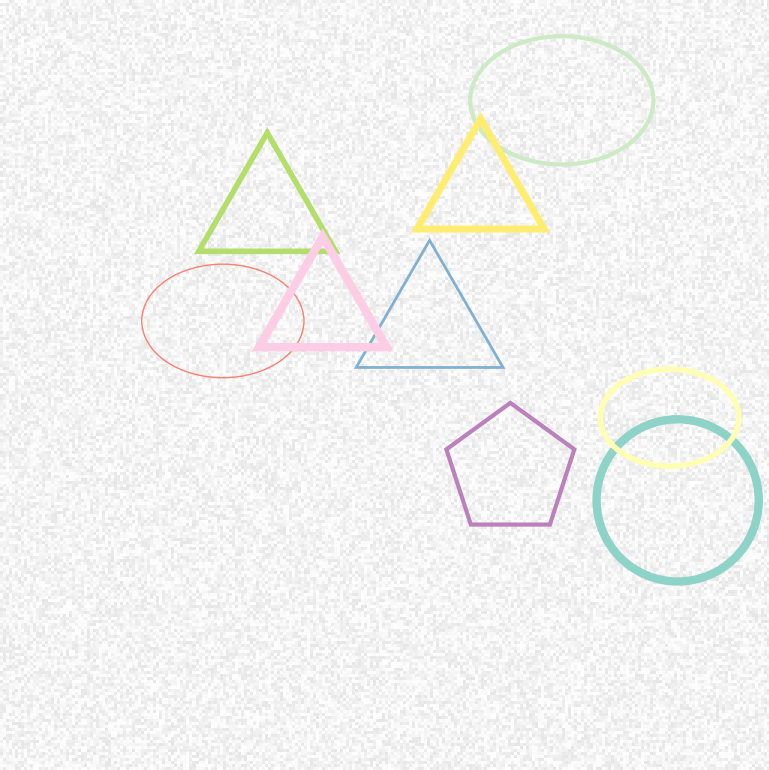[{"shape": "circle", "thickness": 3, "radius": 0.53, "center": [0.88, 0.35]}, {"shape": "oval", "thickness": 2, "radius": 0.45, "center": [0.87, 0.458]}, {"shape": "oval", "thickness": 0.5, "radius": 0.53, "center": [0.289, 0.583]}, {"shape": "triangle", "thickness": 1, "radius": 0.55, "center": [0.558, 0.578]}, {"shape": "triangle", "thickness": 2, "radius": 0.51, "center": [0.347, 0.725]}, {"shape": "triangle", "thickness": 3, "radius": 0.48, "center": [0.419, 0.597]}, {"shape": "pentagon", "thickness": 1.5, "radius": 0.44, "center": [0.663, 0.389]}, {"shape": "oval", "thickness": 1.5, "radius": 0.59, "center": [0.73, 0.87]}, {"shape": "triangle", "thickness": 2.5, "radius": 0.48, "center": [0.624, 0.75]}]